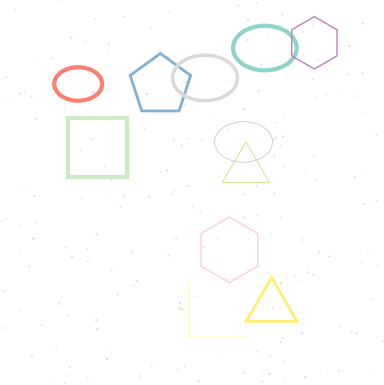[{"shape": "oval", "thickness": 3, "radius": 0.41, "center": [0.688, 0.875]}, {"shape": "square", "thickness": 0.5, "radius": 0.37, "center": [0.562, 0.202]}, {"shape": "oval", "thickness": 0.5, "radius": 0.38, "center": [0.633, 0.631]}, {"shape": "oval", "thickness": 3, "radius": 0.31, "center": [0.203, 0.782]}, {"shape": "pentagon", "thickness": 2, "radius": 0.41, "center": [0.417, 0.779]}, {"shape": "triangle", "thickness": 0.5, "radius": 0.35, "center": [0.639, 0.562]}, {"shape": "hexagon", "thickness": 1, "radius": 0.43, "center": [0.596, 0.351]}, {"shape": "oval", "thickness": 2.5, "radius": 0.42, "center": [0.532, 0.798]}, {"shape": "hexagon", "thickness": 1, "radius": 0.34, "center": [0.817, 0.889]}, {"shape": "square", "thickness": 3, "radius": 0.38, "center": [0.253, 0.617]}, {"shape": "triangle", "thickness": 2, "radius": 0.38, "center": [0.706, 0.203]}]